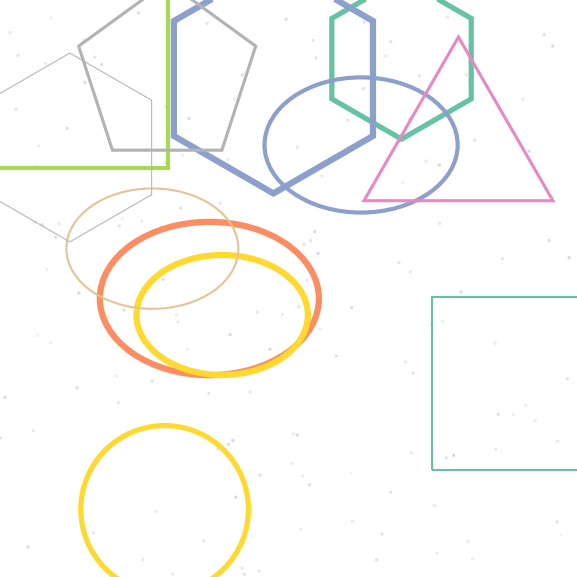[{"shape": "hexagon", "thickness": 2.5, "radius": 0.7, "center": [0.695, 0.898]}, {"shape": "square", "thickness": 1, "radius": 0.75, "center": [0.897, 0.335]}, {"shape": "oval", "thickness": 3, "radius": 0.95, "center": [0.363, 0.482]}, {"shape": "hexagon", "thickness": 3, "radius": 1.0, "center": [0.473, 0.863]}, {"shape": "oval", "thickness": 2, "radius": 0.84, "center": [0.625, 0.748]}, {"shape": "triangle", "thickness": 1.5, "radius": 0.94, "center": [0.794, 0.746]}, {"shape": "square", "thickness": 2, "radius": 0.76, "center": [0.138, 0.861]}, {"shape": "oval", "thickness": 3, "radius": 0.74, "center": [0.385, 0.454]}, {"shape": "circle", "thickness": 2.5, "radius": 0.73, "center": [0.285, 0.117]}, {"shape": "oval", "thickness": 1, "radius": 0.74, "center": [0.264, 0.569]}, {"shape": "hexagon", "thickness": 0.5, "radius": 0.82, "center": [0.121, 0.744]}, {"shape": "pentagon", "thickness": 1.5, "radius": 0.81, "center": [0.289, 0.869]}]